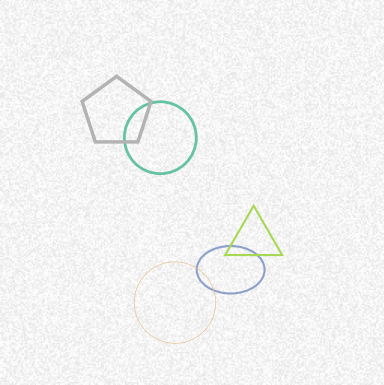[{"shape": "circle", "thickness": 2, "radius": 0.47, "center": [0.416, 0.642]}, {"shape": "oval", "thickness": 1.5, "radius": 0.44, "center": [0.599, 0.299]}, {"shape": "triangle", "thickness": 1.5, "radius": 0.43, "center": [0.659, 0.38]}, {"shape": "circle", "thickness": 0.5, "radius": 0.53, "center": [0.454, 0.214]}, {"shape": "pentagon", "thickness": 2.5, "radius": 0.47, "center": [0.303, 0.708]}]